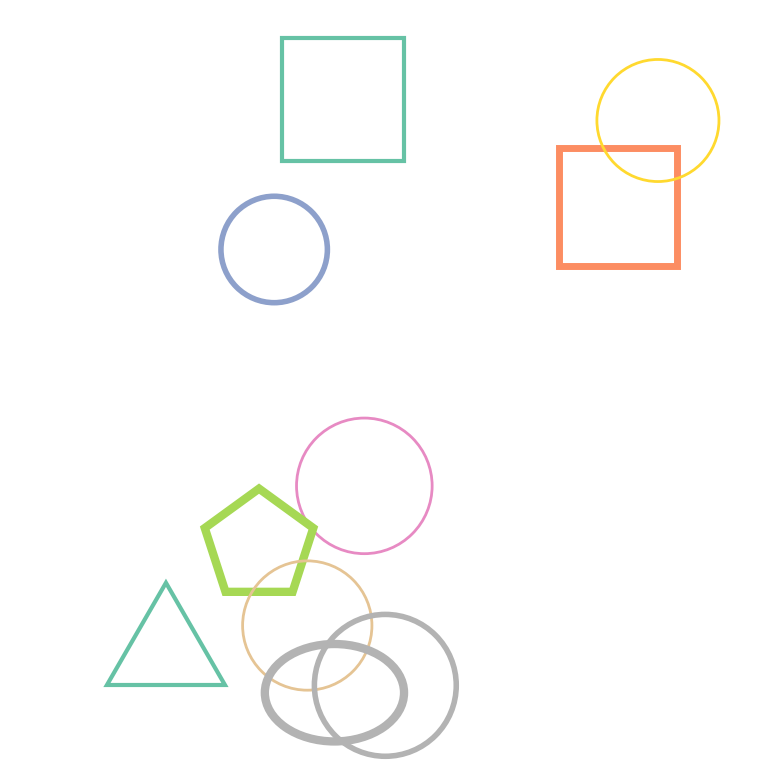[{"shape": "square", "thickness": 1.5, "radius": 0.4, "center": [0.445, 0.871]}, {"shape": "triangle", "thickness": 1.5, "radius": 0.44, "center": [0.216, 0.155]}, {"shape": "square", "thickness": 2.5, "radius": 0.38, "center": [0.802, 0.731]}, {"shape": "circle", "thickness": 2, "radius": 0.35, "center": [0.356, 0.676]}, {"shape": "circle", "thickness": 1, "radius": 0.44, "center": [0.473, 0.369]}, {"shape": "pentagon", "thickness": 3, "radius": 0.37, "center": [0.336, 0.291]}, {"shape": "circle", "thickness": 1, "radius": 0.4, "center": [0.854, 0.843]}, {"shape": "circle", "thickness": 1, "radius": 0.42, "center": [0.399, 0.188]}, {"shape": "circle", "thickness": 2, "radius": 0.46, "center": [0.5, 0.11]}, {"shape": "oval", "thickness": 3, "radius": 0.45, "center": [0.434, 0.1]}]